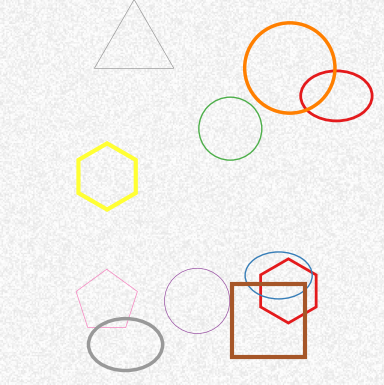[{"shape": "oval", "thickness": 2, "radius": 0.46, "center": [0.874, 0.751]}, {"shape": "hexagon", "thickness": 2, "radius": 0.42, "center": [0.749, 0.244]}, {"shape": "oval", "thickness": 1, "radius": 0.44, "center": [0.724, 0.285]}, {"shape": "circle", "thickness": 1, "radius": 0.41, "center": [0.598, 0.666]}, {"shape": "circle", "thickness": 0.5, "radius": 0.42, "center": [0.512, 0.218]}, {"shape": "circle", "thickness": 2.5, "radius": 0.59, "center": [0.753, 0.823]}, {"shape": "hexagon", "thickness": 3, "radius": 0.43, "center": [0.278, 0.542]}, {"shape": "square", "thickness": 3, "radius": 0.48, "center": [0.697, 0.168]}, {"shape": "pentagon", "thickness": 0.5, "radius": 0.42, "center": [0.277, 0.217]}, {"shape": "oval", "thickness": 2.5, "radius": 0.48, "center": [0.326, 0.105]}, {"shape": "triangle", "thickness": 0.5, "radius": 0.6, "center": [0.348, 0.882]}]